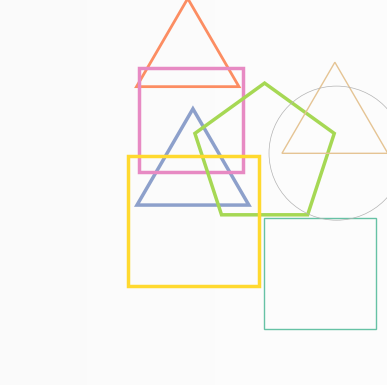[{"shape": "square", "thickness": 1, "radius": 0.72, "center": [0.826, 0.29]}, {"shape": "triangle", "thickness": 2, "radius": 0.76, "center": [0.484, 0.851]}, {"shape": "triangle", "thickness": 2.5, "radius": 0.83, "center": [0.498, 0.551]}, {"shape": "square", "thickness": 2.5, "radius": 0.67, "center": [0.492, 0.688]}, {"shape": "pentagon", "thickness": 2.5, "radius": 0.95, "center": [0.683, 0.595]}, {"shape": "square", "thickness": 2.5, "radius": 0.84, "center": [0.499, 0.427]}, {"shape": "triangle", "thickness": 1, "radius": 0.79, "center": [0.864, 0.681]}, {"shape": "circle", "thickness": 0.5, "radius": 0.87, "center": [0.868, 0.602]}]